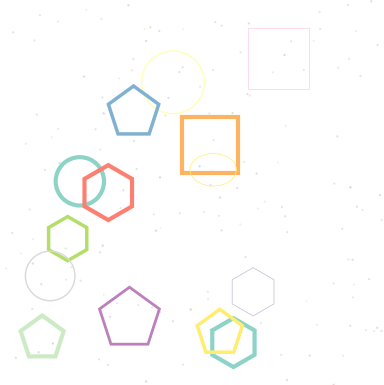[{"shape": "circle", "thickness": 3, "radius": 0.31, "center": [0.207, 0.529]}, {"shape": "hexagon", "thickness": 3, "radius": 0.32, "center": [0.606, 0.11]}, {"shape": "circle", "thickness": 1, "radius": 0.41, "center": [0.449, 0.786]}, {"shape": "hexagon", "thickness": 0.5, "radius": 0.31, "center": [0.657, 0.242]}, {"shape": "hexagon", "thickness": 3, "radius": 0.36, "center": [0.281, 0.5]}, {"shape": "pentagon", "thickness": 2.5, "radius": 0.34, "center": [0.347, 0.708]}, {"shape": "square", "thickness": 3, "radius": 0.36, "center": [0.546, 0.624]}, {"shape": "hexagon", "thickness": 2.5, "radius": 0.29, "center": [0.176, 0.38]}, {"shape": "square", "thickness": 0.5, "radius": 0.4, "center": [0.724, 0.849]}, {"shape": "circle", "thickness": 1, "radius": 0.32, "center": [0.13, 0.283]}, {"shape": "pentagon", "thickness": 2, "radius": 0.41, "center": [0.336, 0.172]}, {"shape": "pentagon", "thickness": 3, "radius": 0.29, "center": [0.11, 0.122]}, {"shape": "oval", "thickness": 0.5, "radius": 0.3, "center": [0.554, 0.559]}, {"shape": "pentagon", "thickness": 2.5, "radius": 0.31, "center": [0.571, 0.135]}]